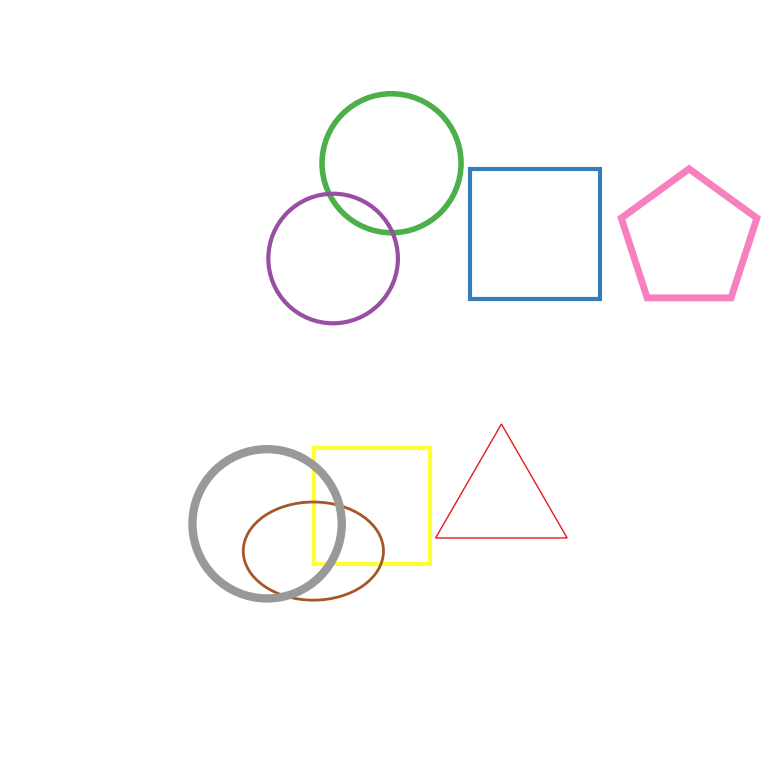[{"shape": "triangle", "thickness": 0.5, "radius": 0.49, "center": [0.651, 0.351]}, {"shape": "square", "thickness": 1.5, "radius": 0.42, "center": [0.695, 0.696]}, {"shape": "circle", "thickness": 2, "radius": 0.45, "center": [0.509, 0.788]}, {"shape": "circle", "thickness": 1.5, "radius": 0.42, "center": [0.433, 0.664]}, {"shape": "square", "thickness": 1.5, "radius": 0.38, "center": [0.484, 0.342]}, {"shape": "oval", "thickness": 1, "radius": 0.46, "center": [0.407, 0.284]}, {"shape": "pentagon", "thickness": 2.5, "radius": 0.46, "center": [0.895, 0.688]}, {"shape": "circle", "thickness": 3, "radius": 0.48, "center": [0.347, 0.32]}]